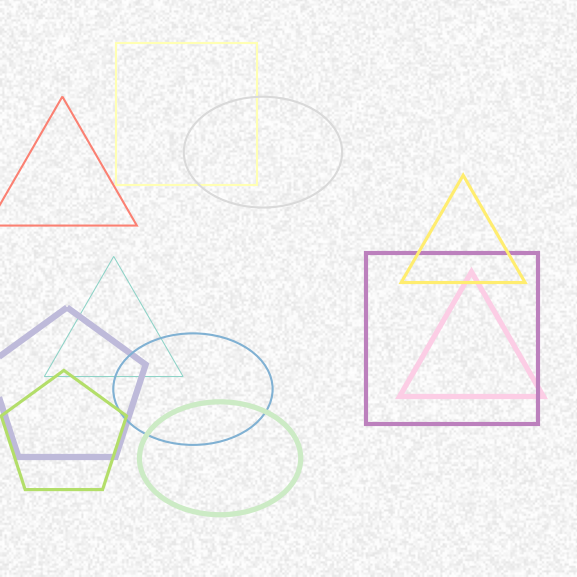[{"shape": "triangle", "thickness": 0.5, "radius": 0.69, "center": [0.197, 0.416]}, {"shape": "square", "thickness": 1, "radius": 0.61, "center": [0.323, 0.802]}, {"shape": "pentagon", "thickness": 3, "radius": 0.72, "center": [0.116, 0.324]}, {"shape": "triangle", "thickness": 1, "radius": 0.74, "center": [0.108, 0.683]}, {"shape": "oval", "thickness": 1, "radius": 0.69, "center": [0.334, 0.325]}, {"shape": "pentagon", "thickness": 1.5, "radius": 0.57, "center": [0.111, 0.244]}, {"shape": "triangle", "thickness": 2.5, "radius": 0.72, "center": [0.816, 0.385]}, {"shape": "oval", "thickness": 1, "radius": 0.69, "center": [0.455, 0.736]}, {"shape": "square", "thickness": 2, "radius": 0.74, "center": [0.783, 0.413]}, {"shape": "oval", "thickness": 2.5, "radius": 0.7, "center": [0.381, 0.206]}, {"shape": "triangle", "thickness": 1.5, "radius": 0.62, "center": [0.802, 0.572]}]